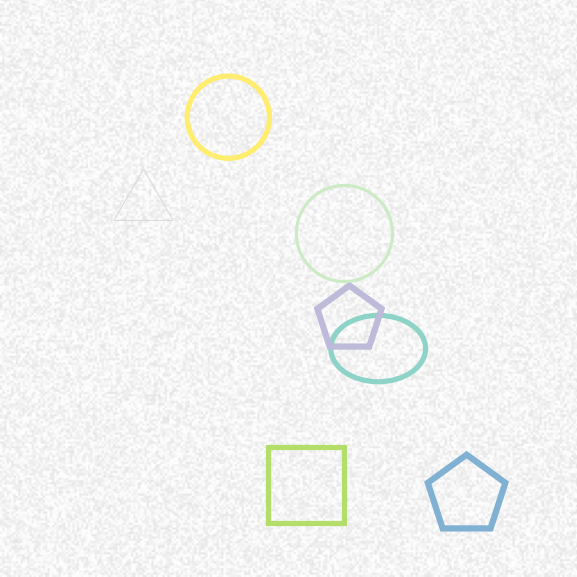[{"shape": "oval", "thickness": 2.5, "radius": 0.41, "center": [0.655, 0.396]}, {"shape": "pentagon", "thickness": 3, "radius": 0.29, "center": [0.605, 0.446]}, {"shape": "pentagon", "thickness": 3, "radius": 0.35, "center": [0.808, 0.141]}, {"shape": "square", "thickness": 2.5, "radius": 0.33, "center": [0.529, 0.159]}, {"shape": "triangle", "thickness": 0.5, "radius": 0.3, "center": [0.249, 0.647]}, {"shape": "circle", "thickness": 1.5, "radius": 0.42, "center": [0.596, 0.595]}, {"shape": "circle", "thickness": 2.5, "radius": 0.36, "center": [0.395, 0.796]}]